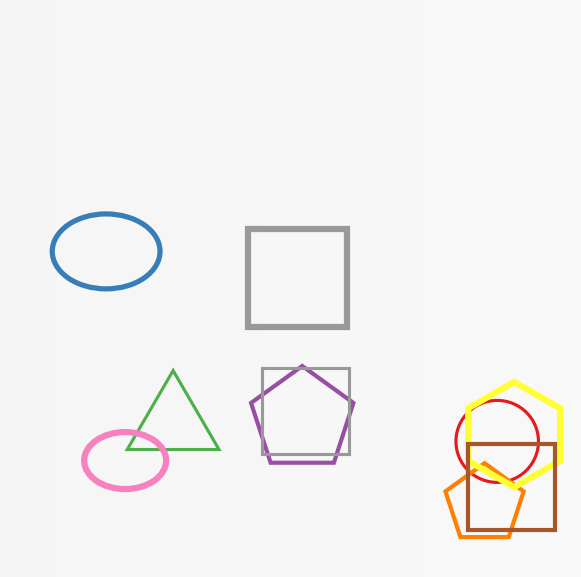[{"shape": "circle", "thickness": 1.5, "radius": 0.35, "center": [0.855, 0.235]}, {"shape": "oval", "thickness": 2.5, "radius": 0.46, "center": [0.183, 0.564]}, {"shape": "triangle", "thickness": 1.5, "radius": 0.46, "center": [0.298, 0.266]}, {"shape": "pentagon", "thickness": 2, "radius": 0.46, "center": [0.52, 0.273]}, {"shape": "pentagon", "thickness": 2, "radius": 0.35, "center": [0.834, 0.126]}, {"shape": "hexagon", "thickness": 3, "radius": 0.46, "center": [0.885, 0.247]}, {"shape": "square", "thickness": 2, "radius": 0.37, "center": [0.88, 0.156]}, {"shape": "oval", "thickness": 3, "radius": 0.35, "center": [0.215, 0.202]}, {"shape": "square", "thickness": 1.5, "radius": 0.37, "center": [0.526, 0.288]}, {"shape": "square", "thickness": 3, "radius": 0.42, "center": [0.511, 0.519]}]